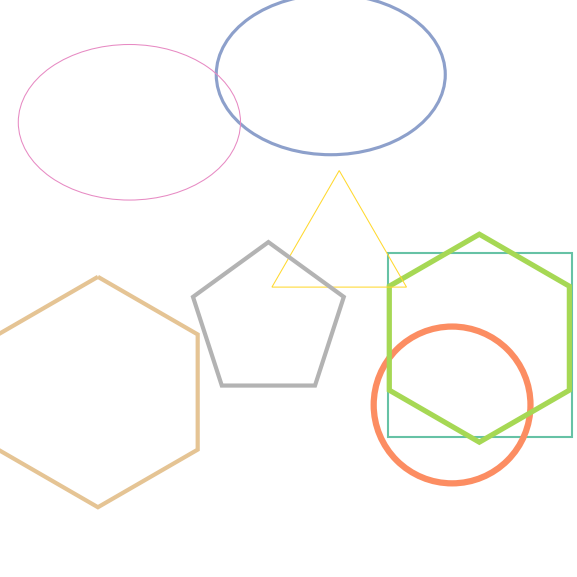[{"shape": "square", "thickness": 1, "radius": 0.8, "center": [0.832, 0.402]}, {"shape": "circle", "thickness": 3, "radius": 0.68, "center": [0.783, 0.298]}, {"shape": "oval", "thickness": 1.5, "radius": 0.99, "center": [0.573, 0.87]}, {"shape": "oval", "thickness": 0.5, "radius": 0.96, "center": [0.224, 0.787]}, {"shape": "hexagon", "thickness": 2.5, "radius": 0.9, "center": [0.83, 0.414]}, {"shape": "triangle", "thickness": 0.5, "radius": 0.67, "center": [0.587, 0.569]}, {"shape": "hexagon", "thickness": 2, "radius": 1.0, "center": [0.17, 0.32]}, {"shape": "pentagon", "thickness": 2, "radius": 0.69, "center": [0.465, 0.443]}]